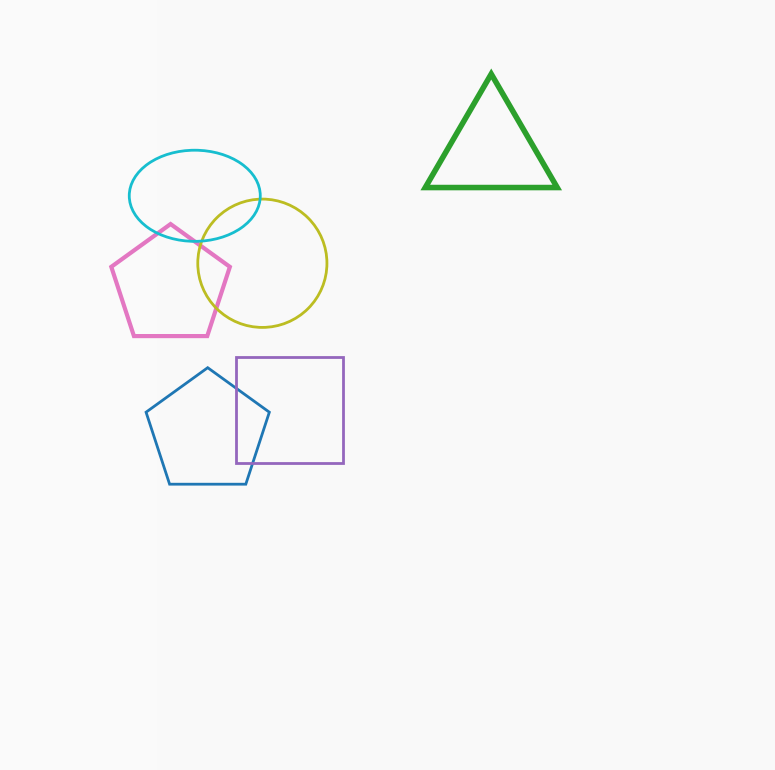[{"shape": "pentagon", "thickness": 1, "radius": 0.42, "center": [0.268, 0.439]}, {"shape": "triangle", "thickness": 2, "radius": 0.49, "center": [0.634, 0.806]}, {"shape": "square", "thickness": 1, "radius": 0.35, "center": [0.373, 0.467]}, {"shape": "pentagon", "thickness": 1.5, "radius": 0.4, "center": [0.22, 0.629]}, {"shape": "circle", "thickness": 1, "radius": 0.42, "center": [0.339, 0.658]}, {"shape": "oval", "thickness": 1, "radius": 0.42, "center": [0.251, 0.746]}]